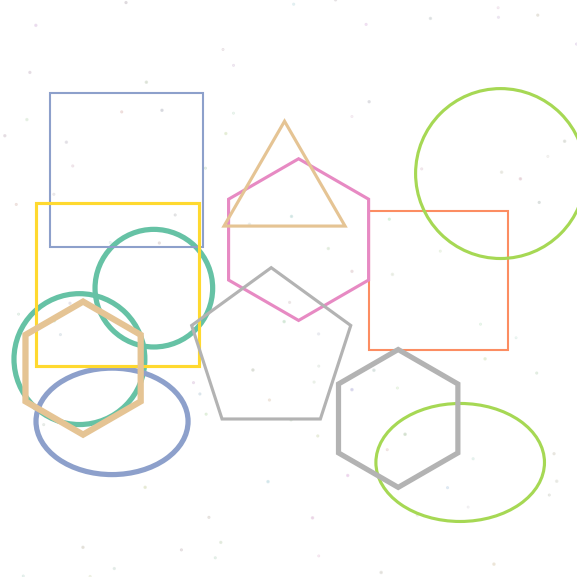[{"shape": "circle", "thickness": 2.5, "radius": 0.57, "center": [0.138, 0.377]}, {"shape": "circle", "thickness": 2.5, "radius": 0.51, "center": [0.266, 0.5]}, {"shape": "square", "thickness": 1, "radius": 0.6, "center": [0.76, 0.514]}, {"shape": "square", "thickness": 1, "radius": 0.66, "center": [0.219, 0.705]}, {"shape": "oval", "thickness": 2.5, "radius": 0.66, "center": [0.194, 0.27]}, {"shape": "hexagon", "thickness": 1.5, "radius": 0.7, "center": [0.517, 0.584]}, {"shape": "circle", "thickness": 1.5, "radius": 0.74, "center": [0.867, 0.699]}, {"shape": "oval", "thickness": 1.5, "radius": 0.73, "center": [0.797, 0.198]}, {"shape": "square", "thickness": 1.5, "radius": 0.7, "center": [0.203, 0.506]}, {"shape": "hexagon", "thickness": 3, "radius": 0.58, "center": [0.144, 0.362]}, {"shape": "triangle", "thickness": 1.5, "radius": 0.61, "center": [0.493, 0.668]}, {"shape": "pentagon", "thickness": 1.5, "radius": 0.72, "center": [0.47, 0.391]}, {"shape": "hexagon", "thickness": 2.5, "radius": 0.6, "center": [0.69, 0.275]}]